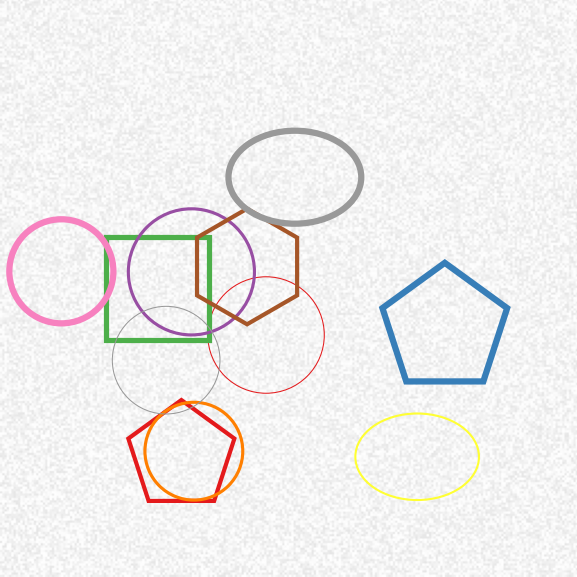[{"shape": "circle", "thickness": 0.5, "radius": 0.5, "center": [0.461, 0.419]}, {"shape": "pentagon", "thickness": 2, "radius": 0.48, "center": [0.314, 0.21]}, {"shape": "pentagon", "thickness": 3, "radius": 0.57, "center": [0.77, 0.43]}, {"shape": "square", "thickness": 2.5, "radius": 0.45, "center": [0.273, 0.499]}, {"shape": "circle", "thickness": 1.5, "radius": 0.55, "center": [0.331, 0.528]}, {"shape": "circle", "thickness": 1.5, "radius": 0.42, "center": [0.336, 0.218]}, {"shape": "oval", "thickness": 1, "radius": 0.54, "center": [0.722, 0.208]}, {"shape": "hexagon", "thickness": 2, "radius": 0.5, "center": [0.428, 0.538]}, {"shape": "circle", "thickness": 3, "radius": 0.45, "center": [0.106, 0.529]}, {"shape": "circle", "thickness": 0.5, "radius": 0.47, "center": [0.288, 0.375]}, {"shape": "oval", "thickness": 3, "radius": 0.57, "center": [0.511, 0.692]}]